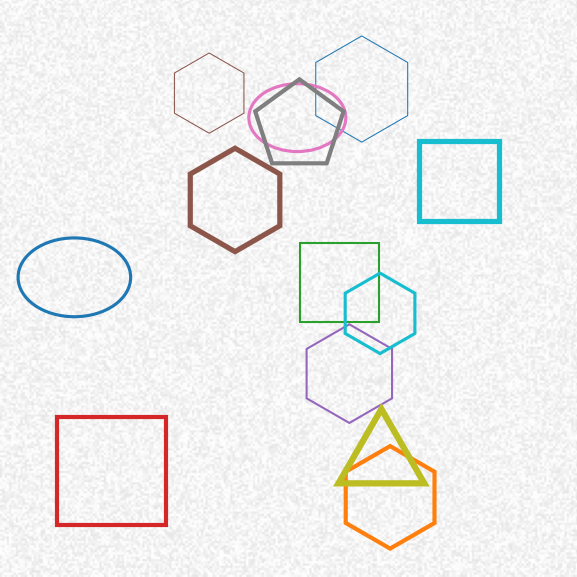[{"shape": "hexagon", "thickness": 0.5, "radius": 0.46, "center": [0.626, 0.845]}, {"shape": "oval", "thickness": 1.5, "radius": 0.49, "center": [0.129, 0.519]}, {"shape": "hexagon", "thickness": 2, "radius": 0.44, "center": [0.676, 0.138]}, {"shape": "square", "thickness": 1, "radius": 0.34, "center": [0.587, 0.51]}, {"shape": "square", "thickness": 2, "radius": 0.47, "center": [0.193, 0.184]}, {"shape": "hexagon", "thickness": 1, "radius": 0.43, "center": [0.605, 0.352]}, {"shape": "hexagon", "thickness": 0.5, "radius": 0.35, "center": [0.362, 0.838]}, {"shape": "hexagon", "thickness": 2.5, "radius": 0.45, "center": [0.407, 0.653]}, {"shape": "oval", "thickness": 1.5, "radius": 0.42, "center": [0.515, 0.795]}, {"shape": "pentagon", "thickness": 2, "radius": 0.4, "center": [0.518, 0.781]}, {"shape": "triangle", "thickness": 3, "radius": 0.43, "center": [0.66, 0.205]}, {"shape": "square", "thickness": 2.5, "radius": 0.35, "center": [0.795, 0.686]}, {"shape": "hexagon", "thickness": 1.5, "radius": 0.35, "center": [0.658, 0.457]}]